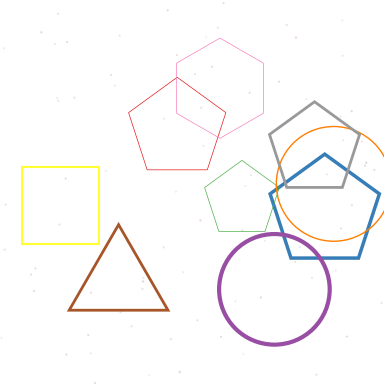[{"shape": "pentagon", "thickness": 0.5, "radius": 0.66, "center": [0.46, 0.666]}, {"shape": "pentagon", "thickness": 2.5, "radius": 0.75, "center": [0.844, 0.45]}, {"shape": "pentagon", "thickness": 0.5, "radius": 0.51, "center": [0.628, 0.481]}, {"shape": "circle", "thickness": 3, "radius": 0.72, "center": [0.713, 0.248]}, {"shape": "circle", "thickness": 1, "radius": 0.75, "center": [0.867, 0.522]}, {"shape": "square", "thickness": 1.5, "radius": 0.5, "center": [0.158, 0.466]}, {"shape": "triangle", "thickness": 2, "radius": 0.74, "center": [0.308, 0.268]}, {"shape": "hexagon", "thickness": 0.5, "radius": 0.65, "center": [0.571, 0.771]}, {"shape": "pentagon", "thickness": 2, "radius": 0.61, "center": [0.817, 0.613]}]